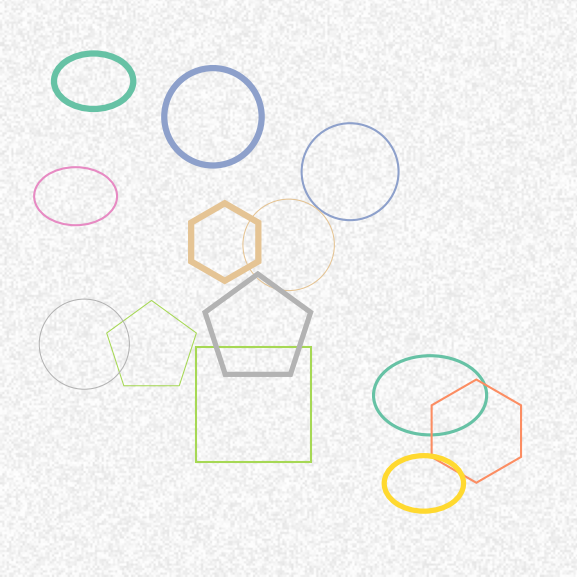[{"shape": "oval", "thickness": 3, "radius": 0.34, "center": [0.162, 0.858]}, {"shape": "oval", "thickness": 1.5, "radius": 0.49, "center": [0.745, 0.315]}, {"shape": "hexagon", "thickness": 1, "radius": 0.45, "center": [0.825, 0.253]}, {"shape": "circle", "thickness": 3, "radius": 0.42, "center": [0.369, 0.797]}, {"shape": "circle", "thickness": 1, "radius": 0.42, "center": [0.606, 0.702]}, {"shape": "oval", "thickness": 1, "radius": 0.36, "center": [0.131, 0.659]}, {"shape": "pentagon", "thickness": 0.5, "radius": 0.41, "center": [0.262, 0.397]}, {"shape": "square", "thickness": 1, "radius": 0.5, "center": [0.438, 0.299]}, {"shape": "oval", "thickness": 2.5, "radius": 0.34, "center": [0.734, 0.162]}, {"shape": "circle", "thickness": 0.5, "radius": 0.4, "center": [0.5, 0.575]}, {"shape": "hexagon", "thickness": 3, "radius": 0.34, "center": [0.389, 0.58]}, {"shape": "circle", "thickness": 0.5, "radius": 0.39, "center": [0.146, 0.403]}, {"shape": "pentagon", "thickness": 2.5, "radius": 0.48, "center": [0.446, 0.429]}]